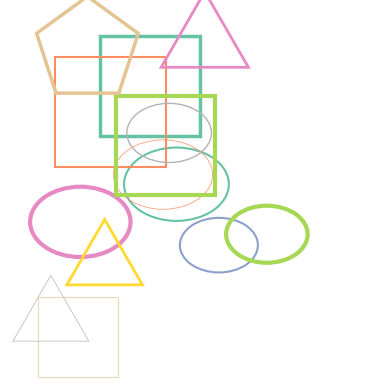[{"shape": "oval", "thickness": 1.5, "radius": 0.68, "center": [0.458, 0.522]}, {"shape": "square", "thickness": 2.5, "radius": 0.65, "center": [0.39, 0.775]}, {"shape": "square", "thickness": 1.5, "radius": 0.72, "center": [0.287, 0.709]}, {"shape": "oval", "thickness": 0.5, "radius": 0.64, "center": [0.423, 0.547]}, {"shape": "oval", "thickness": 1.5, "radius": 0.51, "center": [0.569, 0.363]}, {"shape": "oval", "thickness": 3, "radius": 0.65, "center": [0.209, 0.424]}, {"shape": "triangle", "thickness": 2, "radius": 0.65, "center": [0.532, 0.891]}, {"shape": "square", "thickness": 3, "radius": 0.64, "center": [0.43, 0.622]}, {"shape": "oval", "thickness": 3, "radius": 0.53, "center": [0.693, 0.392]}, {"shape": "triangle", "thickness": 2, "radius": 0.57, "center": [0.272, 0.317]}, {"shape": "pentagon", "thickness": 2.5, "radius": 0.69, "center": [0.227, 0.87]}, {"shape": "square", "thickness": 0.5, "radius": 0.52, "center": [0.202, 0.124]}, {"shape": "oval", "thickness": 1, "radius": 0.55, "center": [0.439, 0.655]}, {"shape": "triangle", "thickness": 0.5, "radius": 0.57, "center": [0.132, 0.171]}]